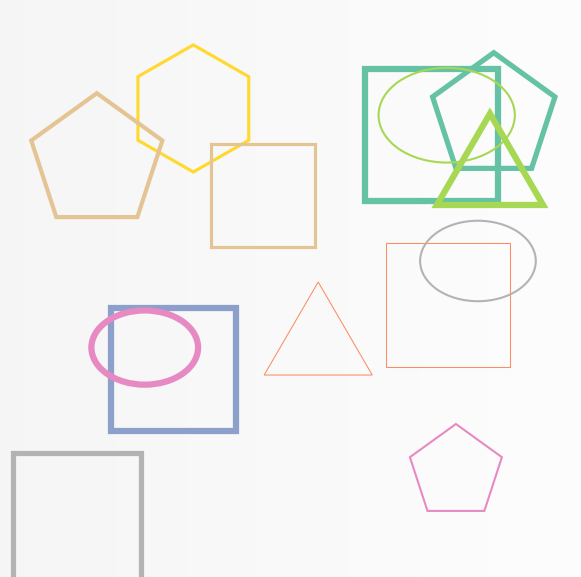[{"shape": "pentagon", "thickness": 2.5, "radius": 0.55, "center": [0.849, 0.797]}, {"shape": "square", "thickness": 3, "radius": 0.57, "center": [0.743, 0.765]}, {"shape": "square", "thickness": 0.5, "radius": 0.54, "center": [0.771, 0.471]}, {"shape": "triangle", "thickness": 0.5, "radius": 0.54, "center": [0.547, 0.403]}, {"shape": "square", "thickness": 3, "radius": 0.53, "center": [0.298, 0.36]}, {"shape": "oval", "thickness": 3, "radius": 0.46, "center": [0.249, 0.397]}, {"shape": "pentagon", "thickness": 1, "radius": 0.42, "center": [0.784, 0.182]}, {"shape": "oval", "thickness": 1, "radius": 0.59, "center": [0.769, 0.8]}, {"shape": "triangle", "thickness": 3, "radius": 0.53, "center": [0.843, 0.697]}, {"shape": "hexagon", "thickness": 1.5, "radius": 0.55, "center": [0.333, 0.811]}, {"shape": "pentagon", "thickness": 2, "radius": 0.59, "center": [0.167, 0.719]}, {"shape": "square", "thickness": 1.5, "radius": 0.45, "center": [0.453, 0.66]}, {"shape": "square", "thickness": 2.5, "radius": 0.55, "center": [0.132, 0.103]}, {"shape": "oval", "thickness": 1, "radius": 0.5, "center": [0.822, 0.547]}]